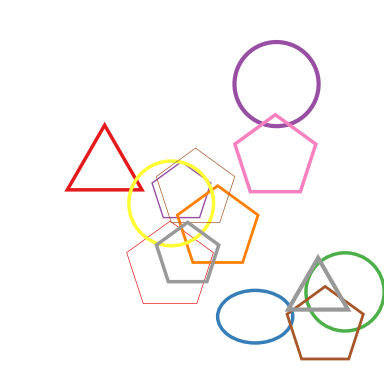[{"shape": "triangle", "thickness": 2.5, "radius": 0.56, "center": [0.272, 0.563]}, {"shape": "pentagon", "thickness": 0.5, "radius": 0.59, "center": [0.442, 0.307]}, {"shape": "oval", "thickness": 2.5, "radius": 0.49, "center": [0.663, 0.177]}, {"shape": "circle", "thickness": 2.5, "radius": 0.51, "center": [0.896, 0.242]}, {"shape": "pentagon", "thickness": 1, "radius": 0.4, "center": [0.471, 0.5]}, {"shape": "circle", "thickness": 3, "radius": 0.55, "center": [0.718, 0.782]}, {"shape": "pentagon", "thickness": 2, "radius": 0.55, "center": [0.565, 0.407]}, {"shape": "circle", "thickness": 2.5, "radius": 0.55, "center": [0.445, 0.472]}, {"shape": "pentagon", "thickness": 0.5, "radius": 0.54, "center": [0.508, 0.508]}, {"shape": "pentagon", "thickness": 2, "radius": 0.52, "center": [0.845, 0.152]}, {"shape": "pentagon", "thickness": 2.5, "radius": 0.55, "center": [0.715, 0.592]}, {"shape": "pentagon", "thickness": 2.5, "radius": 0.43, "center": [0.487, 0.337]}, {"shape": "triangle", "thickness": 3, "radius": 0.45, "center": [0.826, 0.241]}]